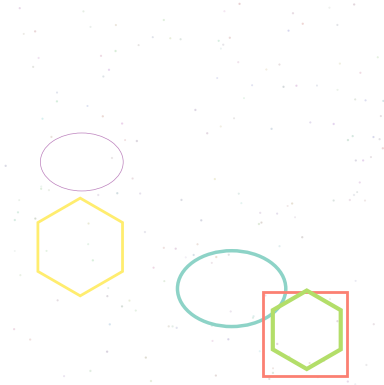[{"shape": "oval", "thickness": 2.5, "radius": 0.7, "center": [0.602, 0.25]}, {"shape": "square", "thickness": 2, "radius": 0.55, "center": [0.792, 0.133]}, {"shape": "hexagon", "thickness": 3, "radius": 0.51, "center": [0.797, 0.143]}, {"shape": "oval", "thickness": 0.5, "radius": 0.54, "center": [0.212, 0.579]}, {"shape": "hexagon", "thickness": 2, "radius": 0.63, "center": [0.208, 0.359]}]